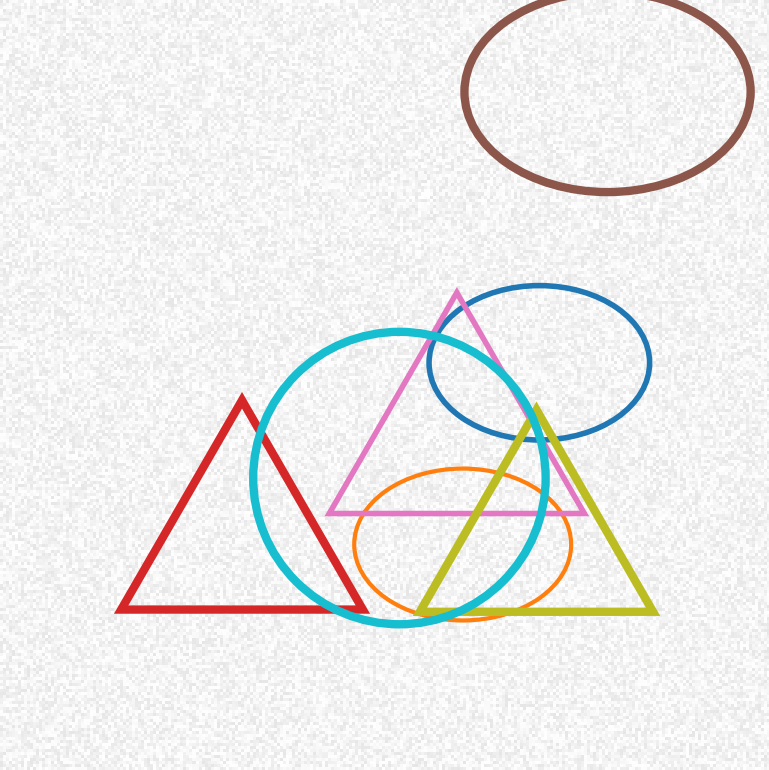[{"shape": "oval", "thickness": 2, "radius": 0.72, "center": [0.7, 0.529]}, {"shape": "oval", "thickness": 1.5, "radius": 0.7, "center": [0.601, 0.293]}, {"shape": "triangle", "thickness": 3, "radius": 0.91, "center": [0.314, 0.299]}, {"shape": "oval", "thickness": 3, "radius": 0.93, "center": [0.789, 0.881]}, {"shape": "triangle", "thickness": 2, "radius": 0.96, "center": [0.593, 0.429]}, {"shape": "triangle", "thickness": 3, "radius": 0.87, "center": [0.697, 0.293]}, {"shape": "circle", "thickness": 3, "radius": 0.95, "center": [0.519, 0.379]}]